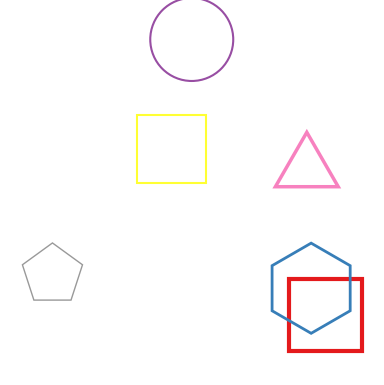[{"shape": "square", "thickness": 3, "radius": 0.47, "center": [0.845, 0.182]}, {"shape": "hexagon", "thickness": 2, "radius": 0.59, "center": [0.808, 0.251]}, {"shape": "circle", "thickness": 1.5, "radius": 0.54, "center": [0.498, 0.897]}, {"shape": "square", "thickness": 1.5, "radius": 0.44, "center": [0.446, 0.612]}, {"shape": "triangle", "thickness": 2.5, "radius": 0.47, "center": [0.797, 0.562]}, {"shape": "pentagon", "thickness": 1, "radius": 0.41, "center": [0.136, 0.287]}]